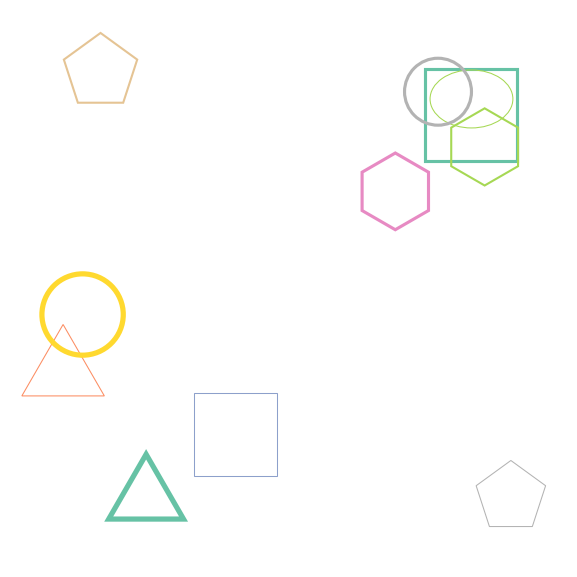[{"shape": "square", "thickness": 1.5, "radius": 0.4, "center": [0.815, 0.8]}, {"shape": "triangle", "thickness": 2.5, "radius": 0.37, "center": [0.253, 0.138]}, {"shape": "triangle", "thickness": 0.5, "radius": 0.41, "center": [0.109, 0.355]}, {"shape": "square", "thickness": 0.5, "radius": 0.36, "center": [0.408, 0.247]}, {"shape": "hexagon", "thickness": 1.5, "radius": 0.33, "center": [0.684, 0.668]}, {"shape": "hexagon", "thickness": 1, "radius": 0.33, "center": [0.839, 0.745]}, {"shape": "oval", "thickness": 0.5, "radius": 0.36, "center": [0.816, 0.828]}, {"shape": "circle", "thickness": 2.5, "radius": 0.35, "center": [0.143, 0.455]}, {"shape": "pentagon", "thickness": 1, "radius": 0.33, "center": [0.174, 0.875]}, {"shape": "pentagon", "thickness": 0.5, "radius": 0.32, "center": [0.885, 0.139]}, {"shape": "circle", "thickness": 1.5, "radius": 0.29, "center": [0.758, 0.84]}]